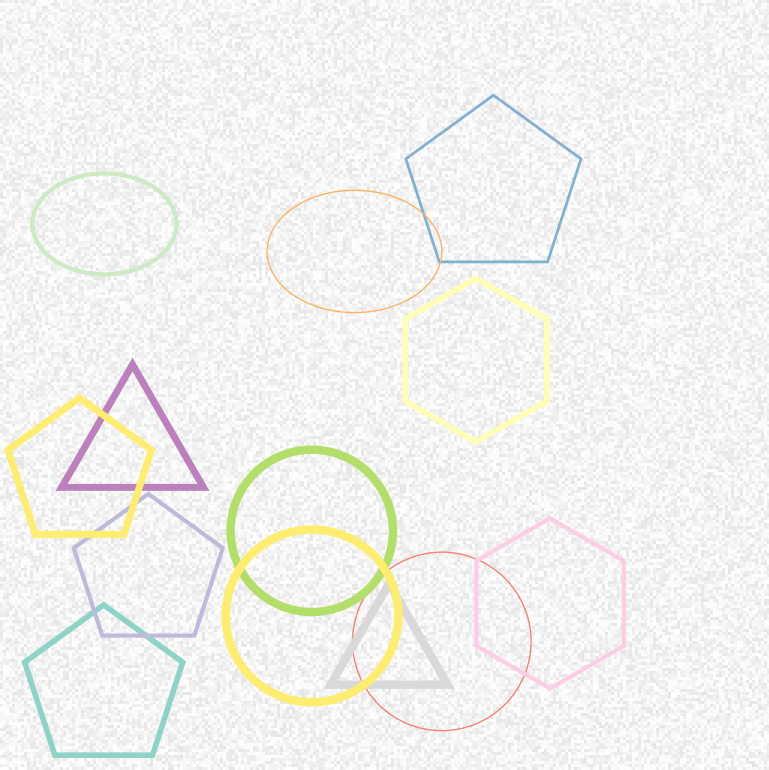[{"shape": "pentagon", "thickness": 2, "radius": 0.54, "center": [0.135, 0.107]}, {"shape": "hexagon", "thickness": 2, "radius": 0.53, "center": [0.618, 0.532]}, {"shape": "pentagon", "thickness": 1.5, "radius": 0.51, "center": [0.193, 0.257]}, {"shape": "circle", "thickness": 0.5, "radius": 0.58, "center": [0.574, 0.167]}, {"shape": "pentagon", "thickness": 1, "radius": 0.6, "center": [0.641, 0.757]}, {"shape": "oval", "thickness": 0.5, "radius": 0.57, "center": [0.46, 0.673]}, {"shape": "circle", "thickness": 3, "radius": 0.53, "center": [0.405, 0.311]}, {"shape": "hexagon", "thickness": 1.5, "radius": 0.55, "center": [0.714, 0.216]}, {"shape": "triangle", "thickness": 3, "radius": 0.44, "center": [0.505, 0.155]}, {"shape": "triangle", "thickness": 2.5, "radius": 0.53, "center": [0.172, 0.42]}, {"shape": "oval", "thickness": 1.5, "radius": 0.47, "center": [0.136, 0.709]}, {"shape": "circle", "thickness": 3, "radius": 0.56, "center": [0.405, 0.2]}, {"shape": "pentagon", "thickness": 2.5, "radius": 0.49, "center": [0.103, 0.385]}]